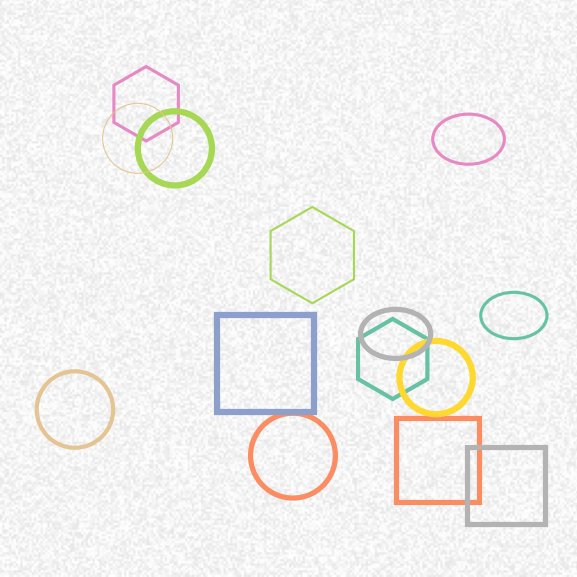[{"shape": "hexagon", "thickness": 2, "radius": 0.35, "center": [0.68, 0.378]}, {"shape": "oval", "thickness": 1.5, "radius": 0.29, "center": [0.89, 0.453]}, {"shape": "square", "thickness": 2.5, "radius": 0.36, "center": [0.758, 0.203]}, {"shape": "circle", "thickness": 2.5, "radius": 0.37, "center": [0.507, 0.21]}, {"shape": "square", "thickness": 3, "radius": 0.42, "center": [0.46, 0.37]}, {"shape": "hexagon", "thickness": 1.5, "radius": 0.32, "center": [0.253, 0.819]}, {"shape": "oval", "thickness": 1.5, "radius": 0.31, "center": [0.811, 0.758]}, {"shape": "hexagon", "thickness": 1, "radius": 0.42, "center": [0.541, 0.557]}, {"shape": "circle", "thickness": 3, "radius": 0.32, "center": [0.303, 0.742]}, {"shape": "circle", "thickness": 3, "radius": 0.32, "center": [0.755, 0.345]}, {"shape": "circle", "thickness": 0.5, "radius": 0.3, "center": [0.238, 0.76]}, {"shape": "circle", "thickness": 2, "radius": 0.33, "center": [0.13, 0.29]}, {"shape": "oval", "thickness": 2.5, "radius": 0.3, "center": [0.685, 0.421]}, {"shape": "square", "thickness": 2.5, "radius": 0.33, "center": [0.876, 0.158]}]